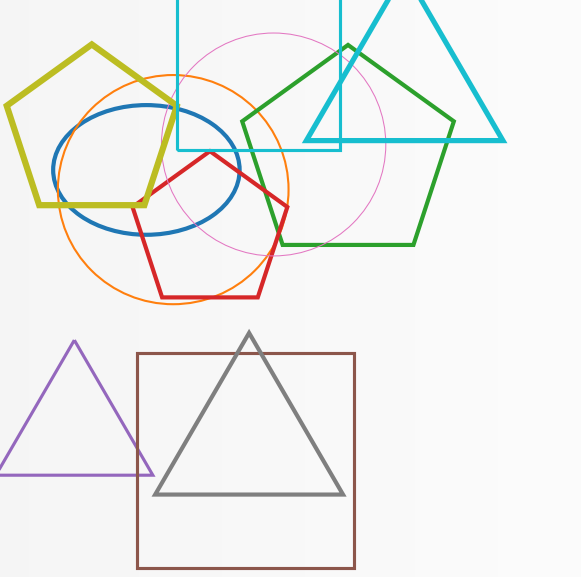[{"shape": "oval", "thickness": 2, "radius": 0.8, "center": [0.252, 0.705]}, {"shape": "circle", "thickness": 1, "radius": 0.99, "center": [0.298, 0.671]}, {"shape": "pentagon", "thickness": 2, "radius": 0.96, "center": [0.599, 0.73]}, {"shape": "pentagon", "thickness": 2, "radius": 0.7, "center": [0.361, 0.597]}, {"shape": "triangle", "thickness": 1.5, "radius": 0.78, "center": [0.128, 0.254]}, {"shape": "square", "thickness": 1.5, "radius": 0.93, "center": [0.423, 0.202]}, {"shape": "circle", "thickness": 0.5, "radius": 0.96, "center": [0.471, 0.749]}, {"shape": "triangle", "thickness": 2, "radius": 0.93, "center": [0.429, 0.236]}, {"shape": "pentagon", "thickness": 3, "radius": 0.77, "center": [0.158, 0.768]}, {"shape": "square", "thickness": 1.5, "radius": 0.7, "center": [0.445, 0.879]}, {"shape": "triangle", "thickness": 2.5, "radius": 0.98, "center": [0.696, 0.853]}]